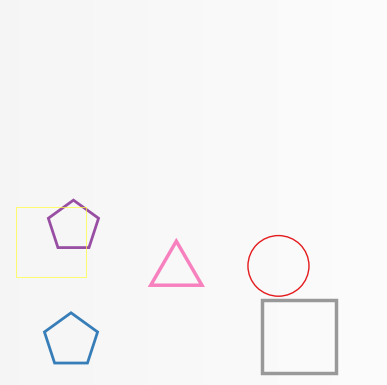[{"shape": "circle", "thickness": 1, "radius": 0.39, "center": [0.719, 0.309]}, {"shape": "pentagon", "thickness": 2, "radius": 0.36, "center": [0.183, 0.115]}, {"shape": "pentagon", "thickness": 2, "radius": 0.34, "center": [0.19, 0.412]}, {"shape": "square", "thickness": 0.5, "radius": 0.46, "center": [0.132, 0.372]}, {"shape": "triangle", "thickness": 2.5, "radius": 0.38, "center": [0.455, 0.297]}, {"shape": "square", "thickness": 2.5, "radius": 0.48, "center": [0.772, 0.127]}]